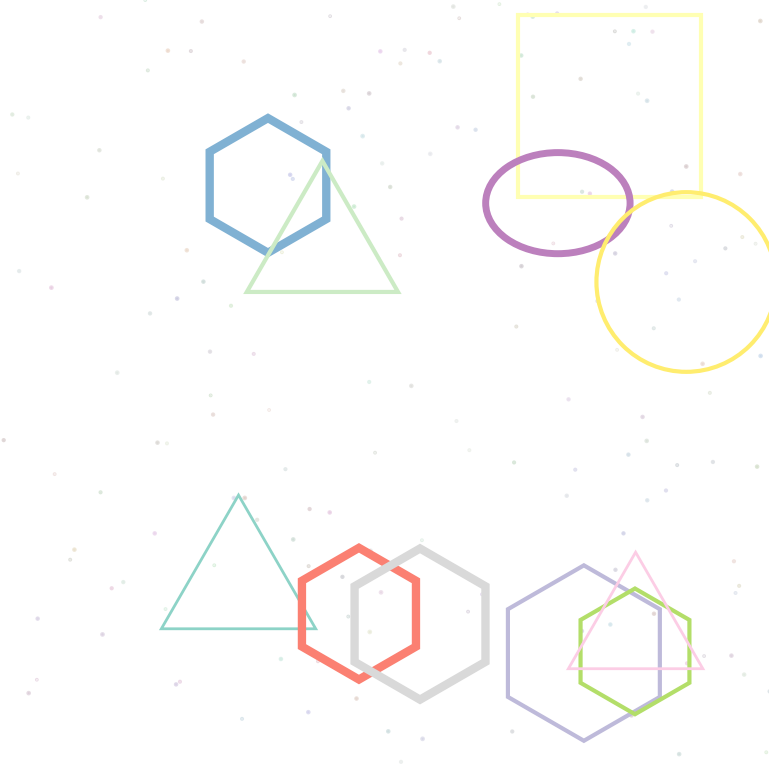[{"shape": "triangle", "thickness": 1, "radius": 0.58, "center": [0.31, 0.241]}, {"shape": "square", "thickness": 1.5, "radius": 0.59, "center": [0.792, 0.862]}, {"shape": "hexagon", "thickness": 1.5, "radius": 0.57, "center": [0.758, 0.152]}, {"shape": "hexagon", "thickness": 3, "radius": 0.43, "center": [0.466, 0.203]}, {"shape": "hexagon", "thickness": 3, "radius": 0.44, "center": [0.348, 0.759]}, {"shape": "hexagon", "thickness": 1.5, "radius": 0.41, "center": [0.825, 0.154]}, {"shape": "triangle", "thickness": 1, "radius": 0.5, "center": [0.825, 0.182]}, {"shape": "hexagon", "thickness": 3, "radius": 0.49, "center": [0.545, 0.19]}, {"shape": "oval", "thickness": 2.5, "radius": 0.47, "center": [0.725, 0.736]}, {"shape": "triangle", "thickness": 1.5, "radius": 0.57, "center": [0.419, 0.678]}, {"shape": "circle", "thickness": 1.5, "radius": 0.58, "center": [0.891, 0.634]}]